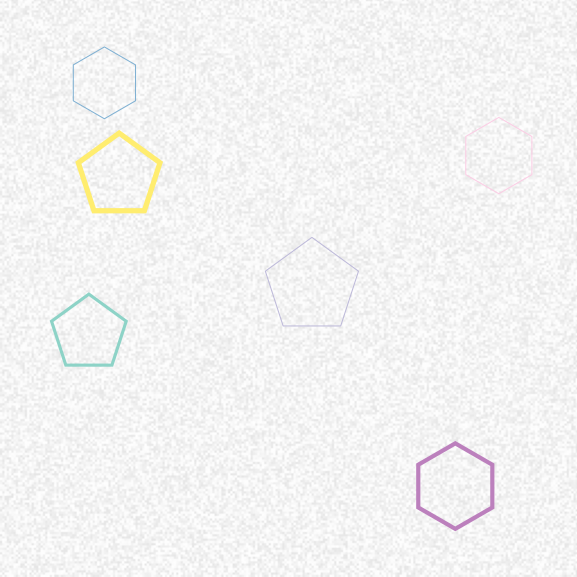[{"shape": "pentagon", "thickness": 1.5, "radius": 0.34, "center": [0.154, 0.422]}, {"shape": "pentagon", "thickness": 0.5, "radius": 0.42, "center": [0.54, 0.503]}, {"shape": "hexagon", "thickness": 0.5, "radius": 0.31, "center": [0.181, 0.856]}, {"shape": "hexagon", "thickness": 0.5, "radius": 0.33, "center": [0.864, 0.73]}, {"shape": "hexagon", "thickness": 2, "radius": 0.37, "center": [0.788, 0.157]}, {"shape": "pentagon", "thickness": 2.5, "radius": 0.37, "center": [0.206, 0.694]}]